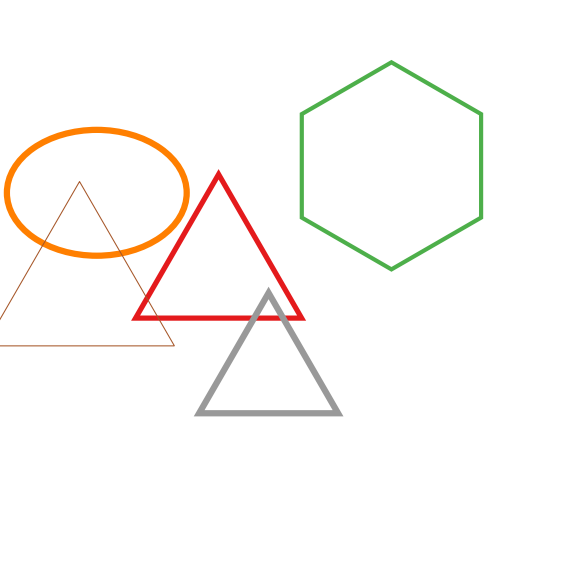[{"shape": "triangle", "thickness": 2.5, "radius": 0.83, "center": [0.379, 0.531]}, {"shape": "hexagon", "thickness": 2, "radius": 0.9, "center": [0.678, 0.712]}, {"shape": "oval", "thickness": 3, "radius": 0.78, "center": [0.168, 0.665]}, {"shape": "triangle", "thickness": 0.5, "radius": 0.95, "center": [0.138, 0.495]}, {"shape": "triangle", "thickness": 3, "radius": 0.69, "center": [0.465, 0.353]}]